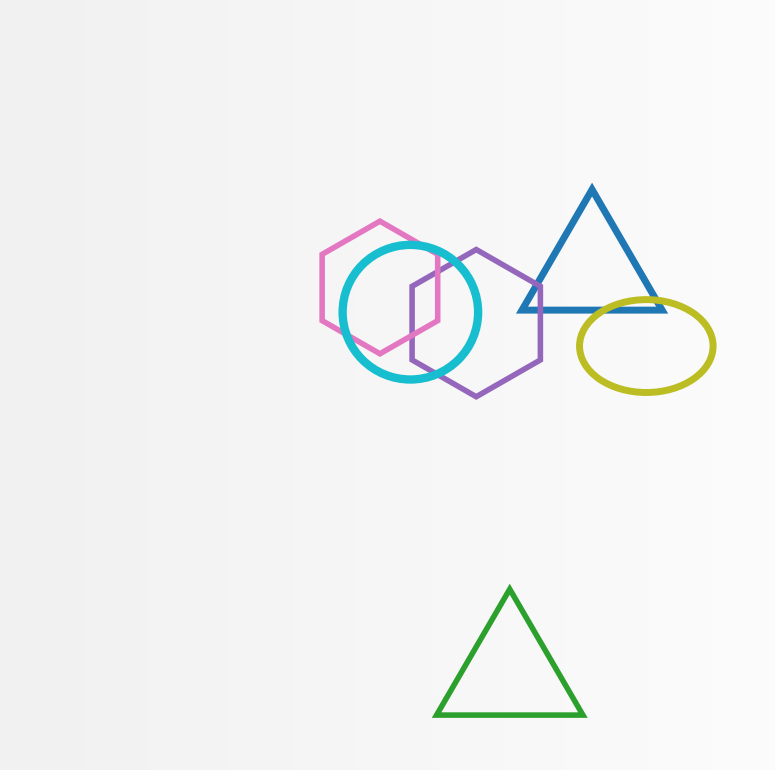[{"shape": "triangle", "thickness": 2.5, "radius": 0.52, "center": [0.764, 0.649]}, {"shape": "triangle", "thickness": 2, "radius": 0.55, "center": [0.658, 0.126]}, {"shape": "hexagon", "thickness": 2, "radius": 0.48, "center": [0.615, 0.58]}, {"shape": "hexagon", "thickness": 2, "radius": 0.43, "center": [0.49, 0.627]}, {"shape": "oval", "thickness": 2.5, "radius": 0.43, "center": [0.834, 0.551]}, {"shape": "circle", "thickness": 3, "radius": 0.44, "center": [0.53, 0.595]}]